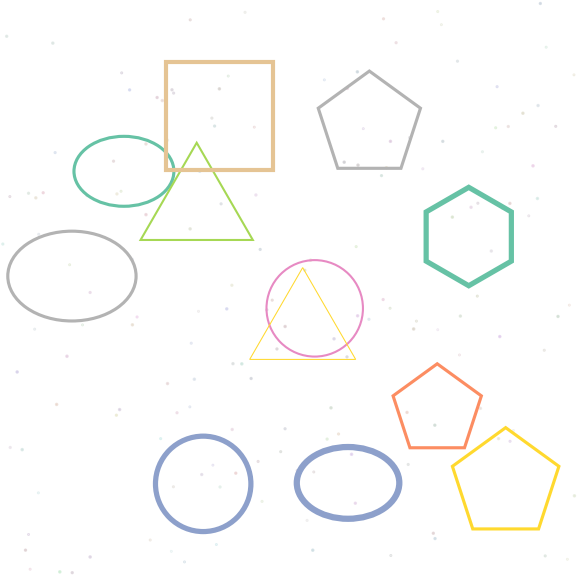[{"shape": "hexagon", "thickness": 2.5, "radius": 0.43, "center": [0.812, 0.59]}, {"shape": "oval", "thickness": 1.5, "radius": 0.43, "center": [0.215, 0.702]}, {"shape": "pentagon", "thickness": 1.5, "radius": 0.4, "center": [0.757, 0.289]}, {"shape": "oval", "thickness": 3, "radius": 0.44, "center": [0.603, 0.163]}, {"shape": "circle", "thickness": 2.5, "radius": 0.41, "center": [0.352, 0.161]}, {"shape": "circle", "thickness": 1, "radius": 0.42, "center": [0.545, 0.465]}, {"shape": "triangle", "thickness": 1, "radius": 0.56, "center": [0.341, 0.64]}, {"shape": "triangle", "thickness": 0.5, "radius": 0.53, "center": [0.524, 0.43]}, {"shape": "pentagon", "thickness": 1.5, "radius": 0.48, "center": [0.876, 0.162]}, {"shape": "square", "thickness": 2, "radius": 0.46, "center": [0.38, 0.799]}, {"shape": "oval", "thickness": 1.5, "radius": 0.56, "center": [0.125, 0.521]}, {"shape": "pentagon", "thickness": 1.5, "radius": 0.47, "center": [0.64, 0.783]}]